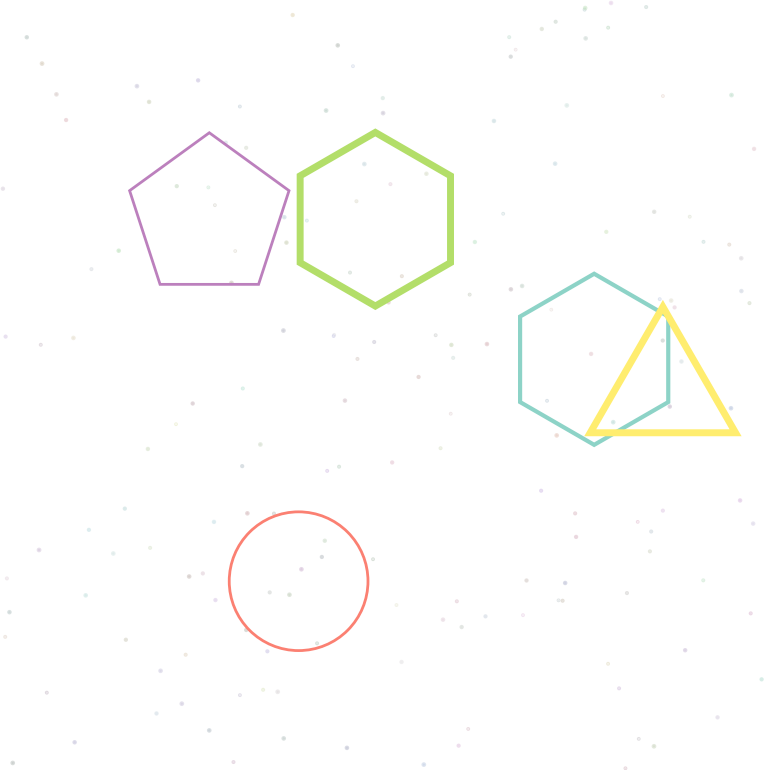[{"shape": "hexagon", "thickness": 1.5, "radius": 0.56, "center": [0.772, 0.533]}, {"shape": "circle", "thickness": 1, "radius": 0.45, "center": [0.388, 0.245]}, {"shape": "hexagon", "thickness": 2.5, "radius": 0.56, "center": [0.487, 0.715]}, {"shape": "pentagon", "thickness": 1, "radius": 0.54, "center": [0.272, 0.719]}, {"shape": "triangle", "thickness": 2.5, "radius": 0.55, "center": [0.861, 0.492]}]